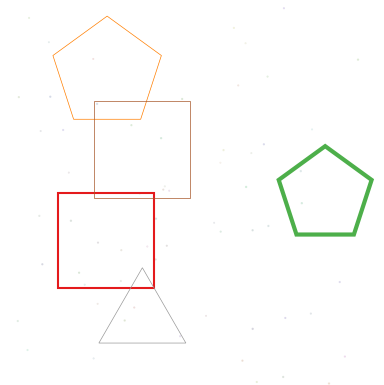[{"shape": "square", "thickness": 1.5, "radius": 0.62, "center": [0.276, 0.375]}, {"shape": "pentagon", "thickness": 3, "radius": 0.63, "center": [0.845, 0.493]}, {"shape": "pentagon", "thickness": 0.5, "radius": 0.74, "center": [0.278, 0.81]}, {"shape": "square", "thickness": 0.5, "radius": 0.63, "center": [0.369, 0.612]}, {"shape": "triangle", "thickness": 0.5, "radius": 0.65, "center": [0.37, 0.174]}]